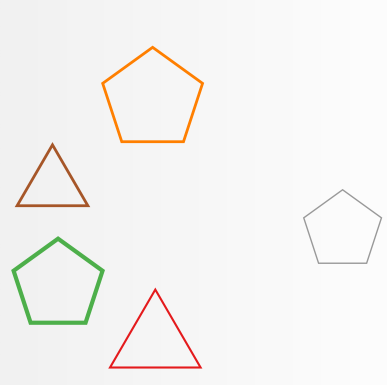[{"shape": "triangle", "thickness": 1.5, "radius": 0.67, "center": [0.401, 0.113]}, {"shape": "pentagon", "thickness": 3, "radius": 0.6, "center": [0.15, 0.259]}, {"shape": "pentagon", "thickness": 2, "radius": 0.68, "center": [0.394, 0.742]}, {"shape": "triangle", "thickness": 2, "radius": 0.53, "center": [0.135, 0.518]}, {"shape": "pentagon", "thickness": 1, "radius": 0.53, "center": [0.884, 0.402]}]